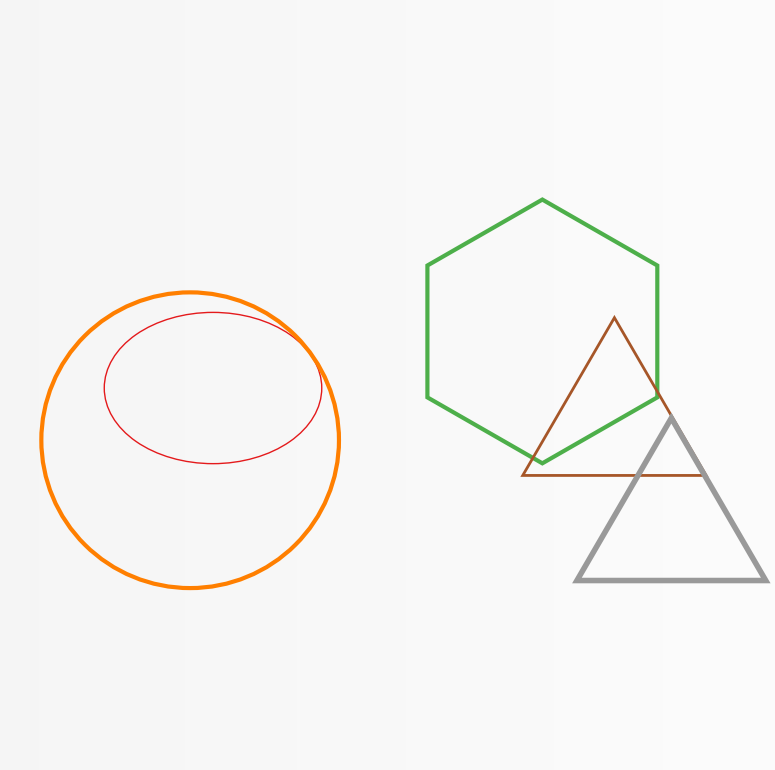[{"shape": "oval", "thickness": 0.5, "radius": 0.7, "center": [0.275, 0.496]}, {"shape": "hexagon", "thickness": 1.5, "radius": 0.86, "center": [0.7, 0.57]}, {"shape": "circle", "thickness": 1.5, "radius": 0.96, "center": [0.245, 0.428]}, {"shape": "triangle", "thickness": 1, "radius": 0.68, "center": [0.793, 0.451]}, {"shape": "triangle", "thickness": 2, "radius": 0.7, "center": [0.866, 0.316]}]